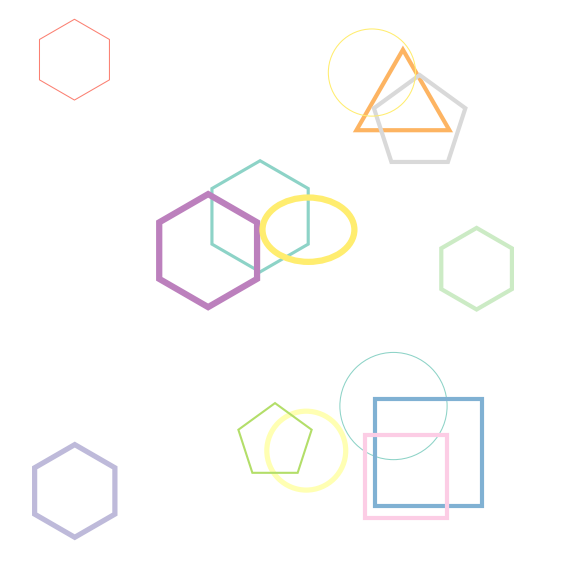[{"shape": "circle", "thickness": 0.5, "radius": 0.46, "center": [0.681, 0.296]}, {"shape": "hexagon", "thickness": 1.5, "radius": 0.48, "center": [0.45, 0.625]}, {"shape": "circle", "thickness": 2.5, "radius": 0.34, "center": [0.53, 0.219]}, {"shape": "hexagon", "thickness": 2.5, "radius": 0.4, "center": [0.129, 0.149]}, {"shape": "hexagon", "thickness": 0.5, "radius": 0.35, "center": [0.129, 0.896]}, {"shape": "square", "thickness": 2, "radius": 0.46, "center": [0.742, 0.215]}, {"shape": "triangle", "thickness": 2, "radius": 0.46, "center": [0.698, 0.82]}, {"shape": "pentagon", "thickness": 1, "radius": 0.33, "center": [0.476, 0.234]}, {"shape": "square", "thickness": 2, "radius": 0.36, "center": [0.703, 0.174]}, {"shape": "pentagon", "thickness": 2, "radius": 0.42, "center": [0.727, 0.786]}, {"shape": "hexagon", "thickness": 3, "radius": 0.49, "center": [0.36, 0.565]}, {"shape": "hexagon", "thickness": 2, "radius": 0.35, "center": [0.825, 0.534]}, {"shape": "oval", "thickness": 3, "radius": 0.4, "center": [0.534, 0.601]}, {"shape": "circle", "thickness": 0.5, "radius": 0.38, "center": [0.644, 0.874]}]